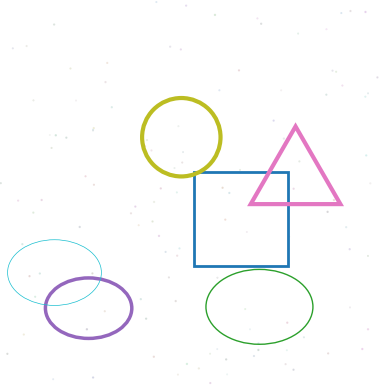[{"shape": "square", "thickness": 2, "radius": 0.61, "center": [0.626, 0.432]}, {"shape": "oval", "thickness": 1, "radius": 0.69, "center": [0.674, 0.203]}, {"shape": "oval", "thickness": 2.5, "radius": 0.56, "center": [0.23, 0.2]}, {"shape": "triangle", "thickness": 3, "radius": 0.67, "center": [0.768, 0.537]}, {"shape": "circle", "thickness": 3, "radius": 0.51, "center": [0.471, 0.644]}, {"shape": "oval", "thickness": 0.5, "radius": 0.61, "center": [0.142, 0.292]}]